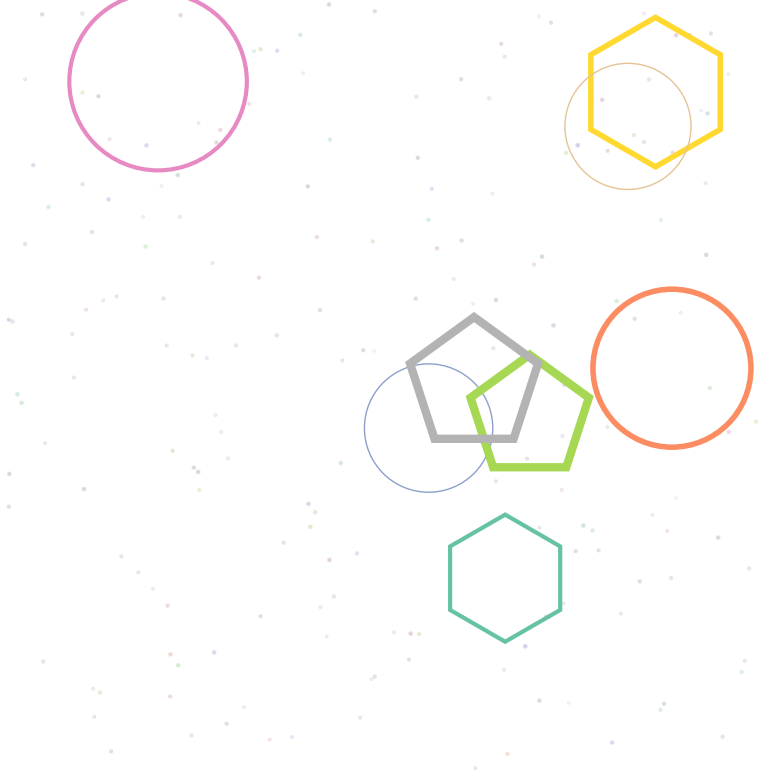[{"shape": "hexagon", "thickness": 1.5, "radius": 0.41, "center": [0.656, 0.249]}, {"shape": "circle", "thickness": 2, "radius": 0.51, "center": [0.873, 0.522]}, {"shape": "circle", "thickness": 0.5, "radius": 0.42, "center": [0.557, 0.444]}, {"shape": "circle", "thickness": 1.5, "radius": 0.58, "center": [0.205, 0.894]}, {"shape": "pentagon", "thickness": 3, "radius": 0.4, "center": [0.688, 0.459]}, {"shape": "hexagon", "thickness": 2, "radius": 0.49, "center": [0.851, 0.88]}, {"shape": "circle", "thickness": 0.5, "radius": 0.41, "center": [0.816, 0.836]}, {"shape": "pentagon", "thickness": 3, "radius": 0.44, "center": [0.616, 0.501]}]